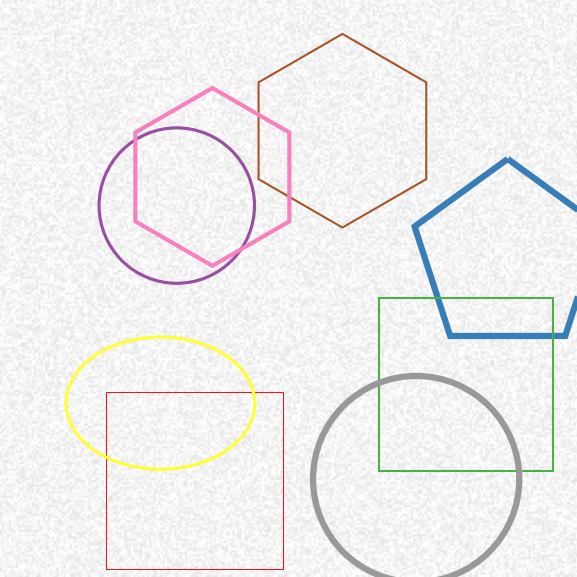[{"shape": "square", "thickness": 0.5, "radius": 0.76, "center": [0.337, 0.167]}, {"shape": "pentagon", "thickness": 3, "radius": 0.85, "center": [0.879, 0.554]}, {"shape": "square", "thickness": 1, "radius": 0.75, "center": [0.807, 0.333]}, {"shape": "circle", "thickness": 1.5, "radius": 0.67, "center": [0.306, 0.643]}, {"shape": "oval", "thickness": 1.5, "radius": 0.82, "center": [0.278, 0.301]}, {"shape": "hexagon", "thickness": 1, "radius": 0.84, "center": [0.593, 0.773]}, {"shape": "hexagon", "thickness": 2, "radius": 0.77, "center": [0.368, 0.693]}, {"shape": "circle", "thickness": 3, "radius": 0.89, "center": [0.721, 0.17]}]